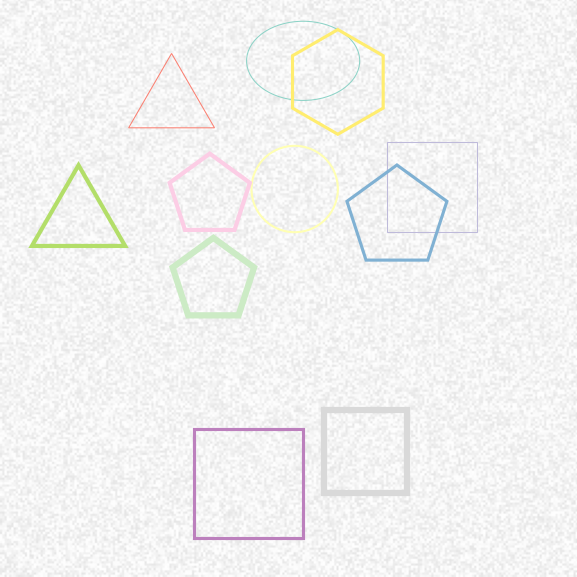[{"shape": "oval", "thickness": 0.5, "radius": 0.49, "center": [0.525, 0.894]}, {"shape": "circle", "thickness": 1, "radius": 0.37, "center": [0.51, 0.672]}, {"shape": "square", "thickness": 0.5, "radius": 0.39, "center": [0.748, 0.675]}, {"shape": "triangle", "thickness": 0.5, "radius": 0.43, "center": [0.297, 0.821]}, {"shape": "pentagon", "thickness": 1.5, "radius": 0.46, "center": [0.687, 0.622]}, {"shape": "triangle", "thickness": 2, "radius": 0.47, "center": [0.136, 0.62]}, {"shape": "pentagon", "thickness": 2, "radius": 0.37, "center": [0.363, 0.66]}, {"shape": "square", "thickness": 3, "radius": 0.36, "center": [0.633, 0.218]}, {"shape": "square", "thickness": 1.5, "radius": 0.47, "center": [0.43, 0.162]}, {"shape": "pentagon", "thickness": 3, "radius": 0.37, "center": [0.369, 0.513]}, {"shape": "hexagon", "thickness": 1.5, "radius": 0.45, "center": [0.585, 0.857]}]